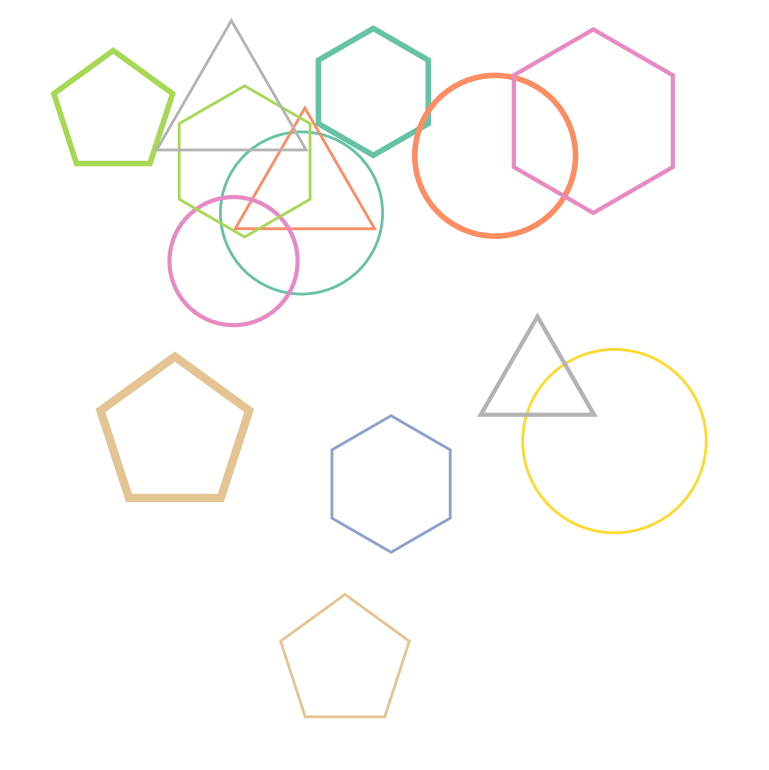[{"shape": "hexagon", "thickness": 2, "radius": 0.41, "center": [0.485, 0.881]}, {"shape": "circle", "thickness": 1, "radius": 0.53, "center": [0.392, 0.723]}, {"shape": "triangle", "thickness": 1, "radius": 0.52, "center": [0.396, 0.755]}, {"shape": "circle", "thickness": 2, "radius": 0.52, "center": [0.643, 0.798]}, {"shape": "hexagon", "thickness": 1, "radius": 0.44, "center": [0.508, 0.371]}, {"shape": "circle", "thickness": 1.5, "radius": 0.42, "center": [0.303, 0.661]}, {"shape": "hexagon", "thickness": 1.5, "radius": 0.6, "center": [0.771, 0.843]}, {"shape": "pentagon", "thickness": 2, "radius": 0.41, "center": [0.147, 0.853]}, {"shape": "hexagon", "thickness": 1, "radius": 0.49, "center": [0.318, 0.79]}, {"shape": "circle", "thickness": 1, "radius": 0.6, "center": [0.798, 0.427]}, {"shape": "pentagon", "thickness": 1, "radius": 0.44, "center": [0.448, 0.14]}, {"shape": "pentagon", "thickness": 3, "radius": 0.51, "center": [0.227, 0.435]}, {"shape": "triangle", "thickness": 1, "radius": 0.56, "center": [0.301, 0.861]}, {"shape": "triangle", "thickness": 1.5, "radius": 0.43, "center": [0.698, 0.504]}]